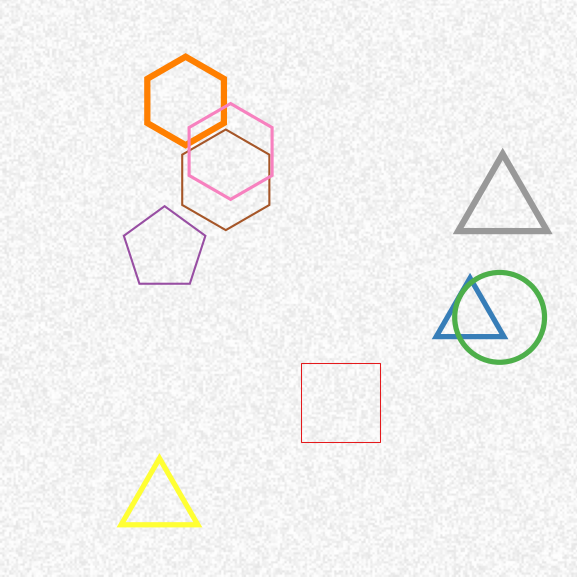[{"shape": "square", "thickness": 0.5, "radius": 0.34, "center": [0.589, 0.302]}, {"shape": "triangle", "thickness": 2.5, "radius": 0.34, "center": [0.814, 0.45]}, {"shape": "circle", "thickness": 2.5, "radius": 0.39, "center": [0.865, 0.45]}, {"shape": "pentagon", "thickness": 1, "radius": 0.37, "center": [0.285, 0.568]}, {"shape": "hexagon", "thickness": 3, "radius": 0.38, "center": [0.321, 0.824]}, {"shape": "triangle", "thickness": 2.5, "radius": 0.38, "center": [0.276, 0.129]}, {"shape": "hexagon", "thickness": 1, "radius": 0.44, "center": [0.391, 0.688]}, {"shape": "hexagon", "thickness": 1.5, "radius": 0.41, "center": [0.399, 0.737]}, {"shape": "triangle", "thickness": 3, "radius": 0.45, "center": [0.87, 0.643]}]